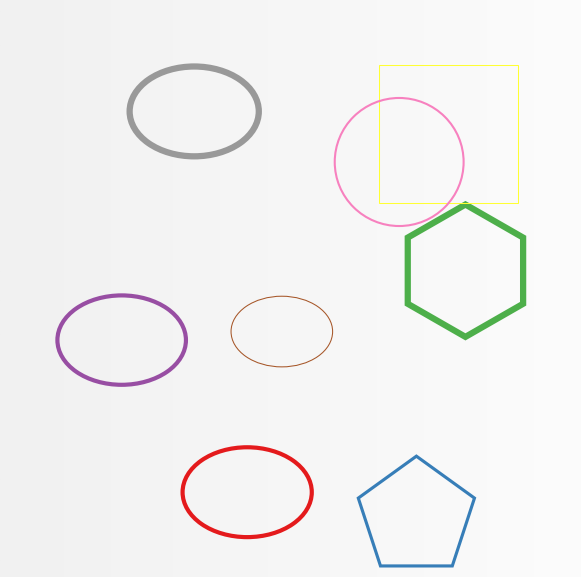[{"shape": "oval", "thickness": 2, "radius": 0.56, "center": [0.425, 0.147]}, {"shape": "pentagon", "thickness": 1.5, "radius": 0.53, "center": [0.716, 0.104]}, {"shape": "hexagon", "thickness": 3, "radius": 0.57, "center": [0.801, 0.53]}, {"shape": "oval", "thickness": 2, "radius": 0.55, "center": [0.209, 0.41]}, {"shape": "square", "thickness": 0.5, "radius": 0.6, "center": [0.771, 0.767]}, {"shape": "oval", "thickness": 0.5, "radius": 0.44, "center": [0.485, 0.425]}, {"shape": "circle", "thickness": 1, "radius": 0.55, "center": [0.687, 0.719]}, {"shape": "oval", "thickness": 3, "radius": 0.56, "center": [0.334, 0.806]}]